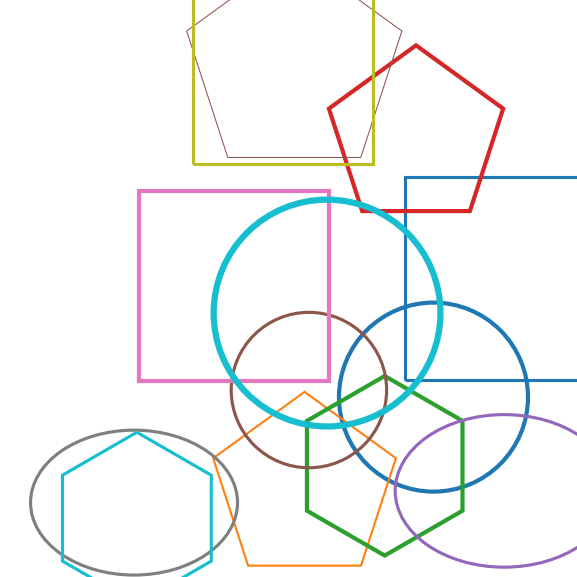[{"shape": "square", "thickness": 1.5, "radius": 0.88, "center": [0.876, 0.517]}, {"shape": "circle", "thickness": 2, "radius": 0.82, "center": [0.751, 0.312]}, {"shape": "pentagon", "thickness": 1, "radius": 0.83, "center": [0.527, 0.154]}, {"shape": "hexagon", "thickness": 2, "radius": 0.78, "center": [0.666, 0.193]}, {"shape": "pentagon", "thickness": 2, "radius": 0.79, "center": [0.72, 0.762]}, {"shape": "oval", "thickness": 1.5, "radius": 0.94, "center": [0.873, 0.149]}, {"shape": "circle", "thickness": 1.5, "radius": 0.67, "center": [0.535, 0.324]}, {"shape": "pentagon", "thickness": 0.5, "radius": 0.98, "center": [0.51, 0.885]}, {"shape": "square", "thickness": 2, "radius": 0.82, "center": [0.406, 0.503]}, {"shape": "oval", "thickness": 1.5, "radius": 0.9, "center": [0.232, 0.129]}, {"shape": "square", "thickness": 1.5, "radius": 0.78, "center": [0.49, 0.87]}, {"shape": "hexagon", "thickness": 1.5, "radius": 0.74, "center": [0.237, 0.102]}, {"shape": "circle", "thickness": 3, "radius": 0.98, "center": [0.566, 0.457]}]